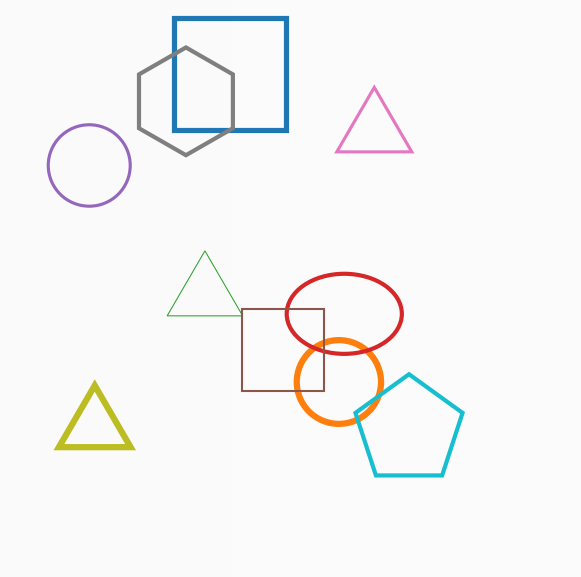[{"shape": "square", "thickness": 2.5, "radius": 0.48, "center": [0.396, 0.871]}, {"shape": "circle", "thickness": 3, "radius": 0.36, "center": [0.583, 0.338]}, {"shape": "triangle", "thickness": 0.5, "radius": 0.38, "center": [0.353, 0.49]}, {"shape": "oval", "thickness": 2, "radius": 0.5, "center": [0.592, 0.456]}, {"shape": "circle", "thickness": 1.5, "radius": 0.35, "center": [0.154, 0.713]}, {"shape": "square", "thickness": 1, "radius": 0.35, "center": [0.486, 0.393]}, {"shape": "triangle", "thickness": 1.5, "radius": 0.37, "center": [0.644, 0.773]}, {"shape": "hexagon", "thickness": 2, "radius": 0.47, "center": [0.32, 0.824]}, {"shape": "triangle", "thickness": 3, "radius": 0.36, "center": [0.163, 0.26]}, {"shape": "pentagon", "thickness": 2, "radius": 0.48, "center": [0.704, 0.254]}]